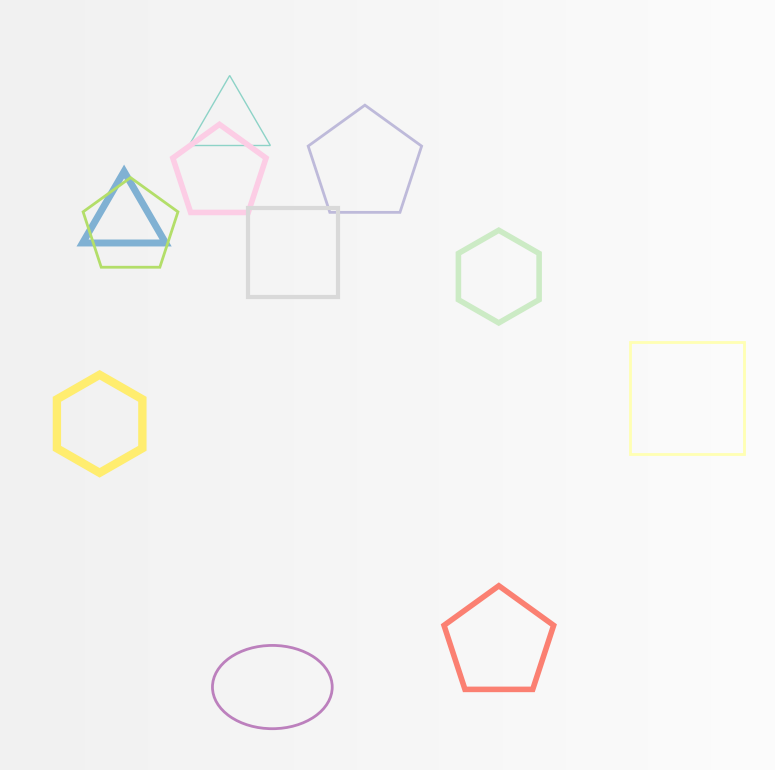[{"shape": "triangle", "thickness": 0.5, "radius": 0.3, "center": [0.296, 0.841]}, {"shape": "square", "thickness": 1, "radius": 0.37, "center": [0.886, 0.483]}, {"shape": "pentagon", "thickness": 1, "radius": 0.38, "center": [0.471, 0.786]}, {"shape": "pentagon", "thickness": 2, "radius": 0.37, "center": [0.644, 0.165]}, {"shape": "triangle", "thickness": 2.5, "radius": 0.31, "center": [0.16, 0.715]}, {"shape": "pentagon", "thickness": 1, "radius": 0.32, "center": [0.168, 0.705]}, {"shape": "pentagon", "thickness": 2, "radius": 0.32, "center": [0.283, 0.775]}, {"shape": "square", "thickness": 1.5, "radius": 0.29, "center": [0.378, 0.672]}, {"shape": "oval", "thickness": 1, "radius": 0.39, "center": [0.351, 0.108]}, {"shape": "hexagon", "thickness": 2, "radius": 0.3, "center": [0.644, 0.641]}, {"shape": "hexagon", "thickness": 3, "radius": 0.32, "center": [0.129, 0.45]}]